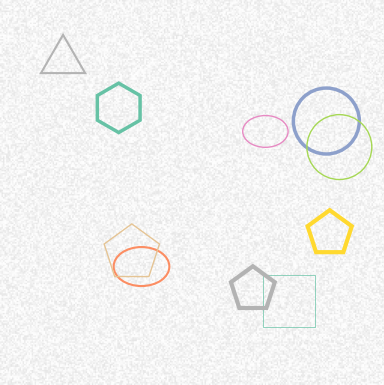[{"shape": "hexagon", "thickness": 2.5, "radius": 0.32, "center": [0.308, 0.72]}, {"shape": "square", "thickness": 0.5, "radius": 0.34, "center": [0.751, 0.218]}, {"shape": "oval", "thickness": 1.5, "radius": 0.36, "center": [0.368, 0.308]}, {"shape": "circle", "thickness": 2.5, "radius": 0.43, "center": [0.848, 0.686]}, {"shape": "oval", "thickness": 1, "radius": 0.29, "center": [0.689, 0.659]}, {"shape": "circle", "thickness": 1, "radius": 0.42, "center": [0.881, 0.618]}, {"shape": "pentagon", "thickness": 3, "radius": 0.3, "center": [0.856, 0.394]}, {"shape": "pentagon", "thickness": 1, "radius": 0.38, "center": [0.342, 0.343]}, {"shape": "triangle", "thickness": 1.5, "radius": 0.33, "center": [0.164, 0.843]}, {"shape": "pentagon", "thickness": 3, "radius": 0.3, "center": [0.657, 0.248]}]